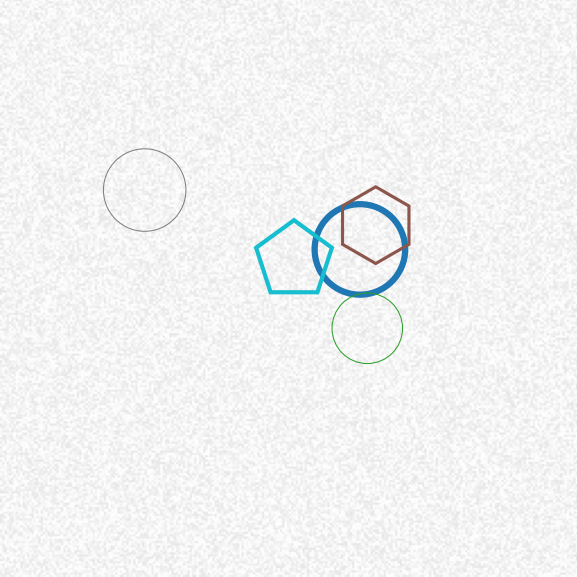[{"shape": "circle", "thickness": 3, "radius": 0.39, "center": [0.623, 0.567]}, {"shape": "circle", "thickness": 0.5, "radius": 0.31, "center": [0.636, 0.431]}, {"shape": "hexagon", "thickness": 1.5, "radius": 0.33, "center": [0.651, 0.609]}, {"shape": "circle", "thickness": 0.5, "radius": 0.36, "center": [0.251, 0.67]}, {"shape": "pentagon", "thickness": 2, "radius": 0.34, "center": [0.509, 0.549]}]